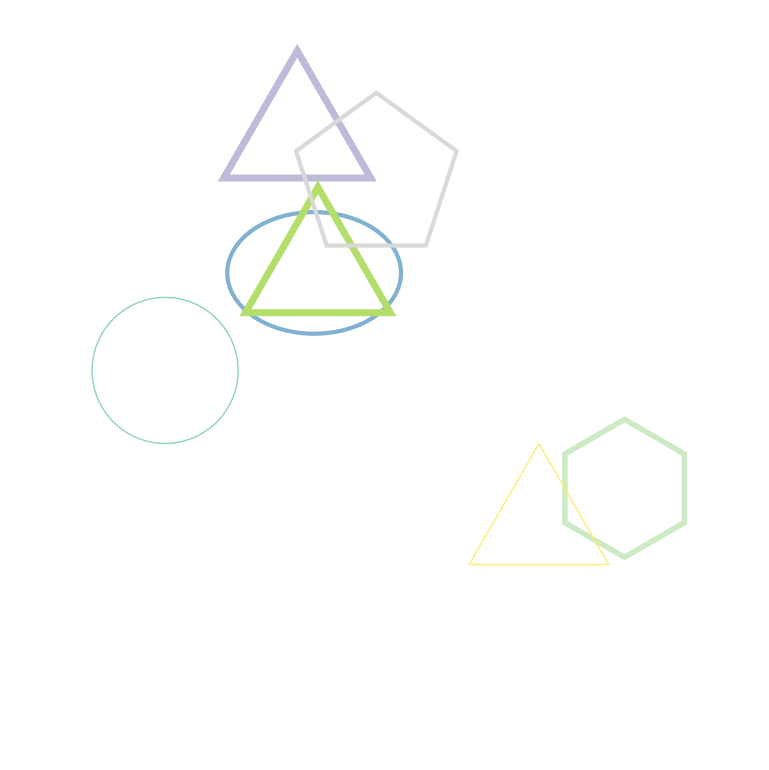[{"shape": "circle", "thickness": 0.5, "radius": 0.47, "center": [0.214, 0.519]}, {"shape": "triangle", "thickness": 2.5, "radius": 0.55, "center": [0.386, 0.824]}, {"shape": "oval", "thickness": 1.5, "radius": 0.56, "center": [0.408, 0.646]}, {"shape": "triangle", "thickness": 2.5, "radius": 0.54, "center": [0.413, 0.648]}, {"shape": "pentagon", "thickness": 1.5, "radius": 0.55, "center": [0.489, 0.77]}, {"shape": "hexagon", "thickness": 2, "radius": 0.45, "center": [0.811, 0.366]}, {"shape": "triangle", "thickness": 0.5, "radius": 0.52, "center": [0.7, 0.319]}]